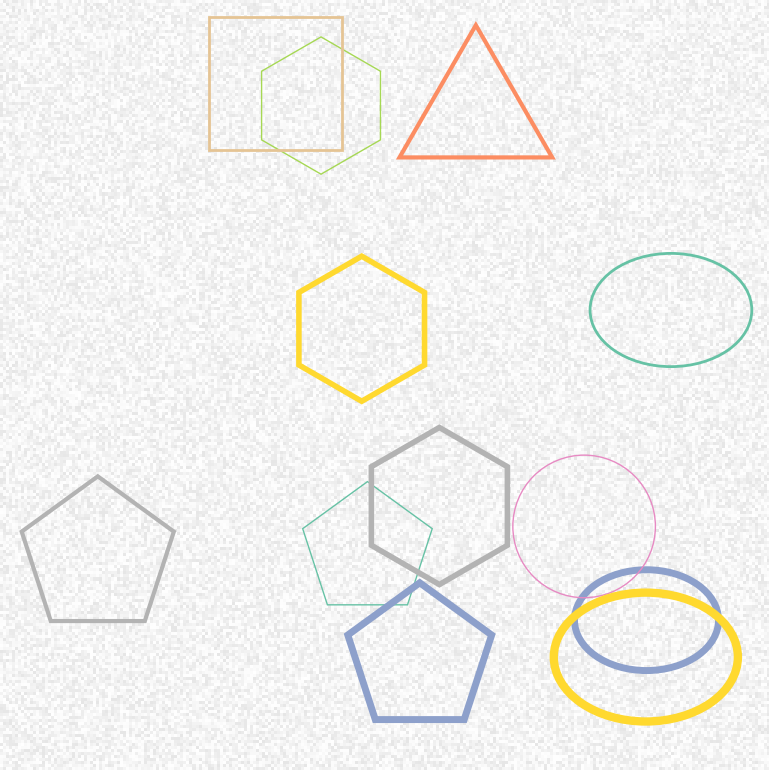[{"shape": "oval", "thickness": 1, "radius": 0.53, "center": [0.871, 0.597]}, {"shape": "pentagon", "thickness": 0.5, "radius": 0.44, "center": [0.477, 0.286]}, {"shape": "triangle", "thickness": 1.5, "radius": 0.57, "center": [0.618, 0.853]}, {"shape": "oval", "thickness": 2.5, "radius": 0.47, "center": [0.84, 0.195]}, {"shape": "pentagon", "thickness": 2.5, "radius": 0.49, "center": [0.545, 0.145]}, {"shape": "circle", "thickness": 0.5, "radius": 0.46, "center": [0.759, 0.316]}, {"shape": "hexagon", "thickness": 0.5, "radius": 0.45, "center": [0.417, 0.863]}, {"shape": "hexagon", "thickness": 2, "radius": 0.47, "center": [0.47, 0.573]}, {"shape": "oval", "thickness": 3, "radius": 0.6, "center": [0.839, 0.147]}, {"shape": "square", "thickness": 1, "radius": 0.43, "center": [0.358, 0.892]}, {"shape": "pentagon", "thickness": 1.5, "radius": 0.52, "center": [0.127, 0.277]}, {"shape": "hexagon", "thickness": 2, "radius": 0.51, "center": [0.571, 0.343]}]